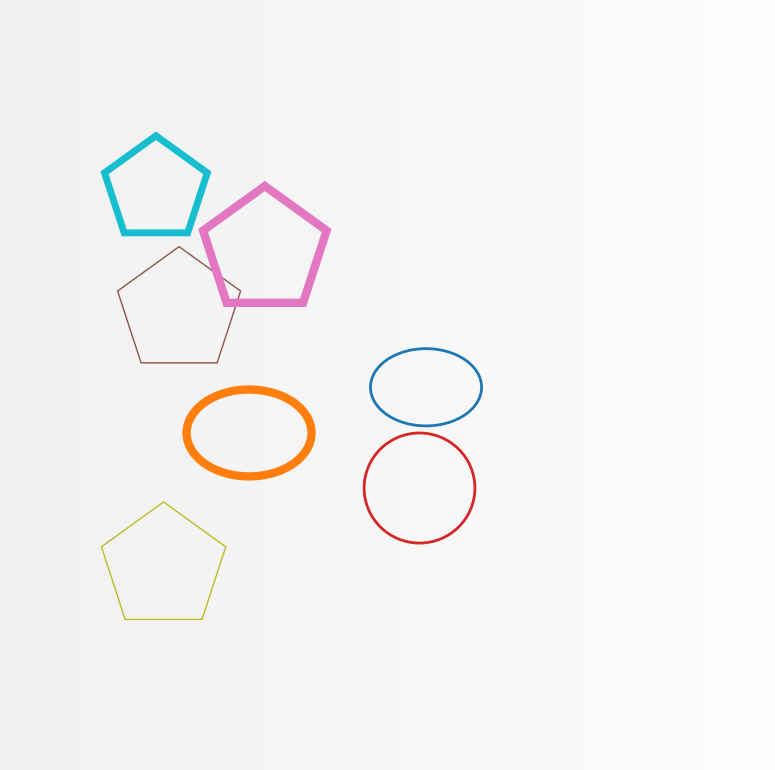[{"shape": "oval", "thickness": 1, "radius": 0.36, "center": [0.55, 0.497]}, {"shape": "oval", "thickness": 3, "radius": 0.4, "center": [0.321, 0.438]}, {"shape": "circle", "thickness": 1, "radius": 0.36, "center": [0.541, 0.366]}, {"shape": "pentagon", "thickness": 0.5, "radius": 0.42, "center": [0.231, 0.596]}, {"shape": "pentagon", "thickness": 3, "radius": 0.42, "center": [0.342, 0.675]}, {"shape": "pentagon", "thickness": 0.5, "radius": 0.42, "center": [0.211, 0.264]}, {"shape": "pentagon", "thickness": 2.5, "radius": 0.35, "center": [0.201, 0.754]}]